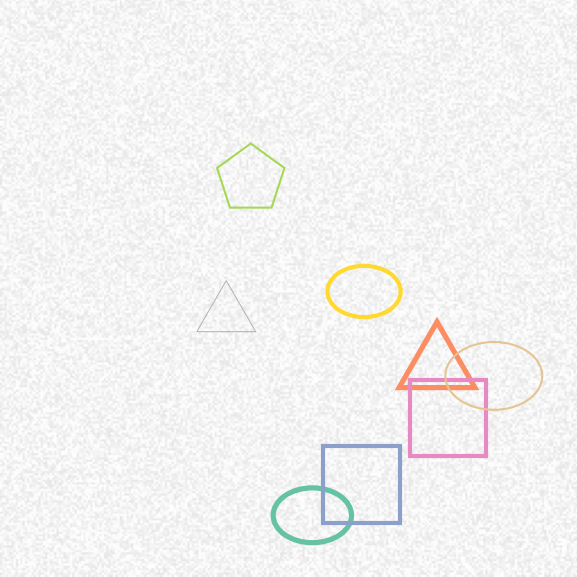[{"shape": "oval", "thickness": 2.5, "radius": 0.34, "center": [0.541, 0.107]}, {"shape": "triangle", "thickness": 2.5, "radius": 0.38, "center": [0.757, 0.366]}, {"shape": "square", "thickness": 2, "radius": 0.33, "center": [0.626, 0.161]}, {"shape": "square", "thickness": 2, "radius": 0.33, "center": [0.776, 0.275]}, {"shape": "pentagon", "thickness": 1, "radius": 0.31, "center": [0.434, 0.689]}, {"shape": "oval", "thickness": 2, "radius": 0.32, "center": [0.63, 0.494]}, {"shape": "oval", "thickness": 1, "radius": 0.42, "center": [0.855, 0.348]}, {"shape": "triangle", "thickness": 0.5, "radius": 0.29, "center": [0.392, 0.454]}]